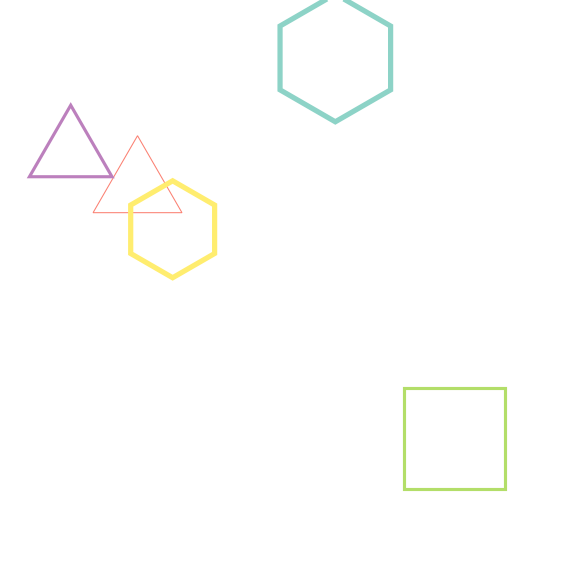[{"shape": "hexagon", "thickness": 2.5, "radius": 0.55, "center": [0.581, 0.899]}, {"shape": "triangle", "thickness": 0.5, "radius": 0.44, "center": [0.238, 0.675]}, {"shape": "square", "thickness": 1.5, "radius": 0.44, "center": [0.787, 0.24]}, {"shape": "triangle", "thickness": 1.5, "radius": 0.41, "center": [0.122, 0.734]}, {"shape": "hexagon", "thickness": 2.5, "radius": 0.42, "center": [0.299, 0.602]}]